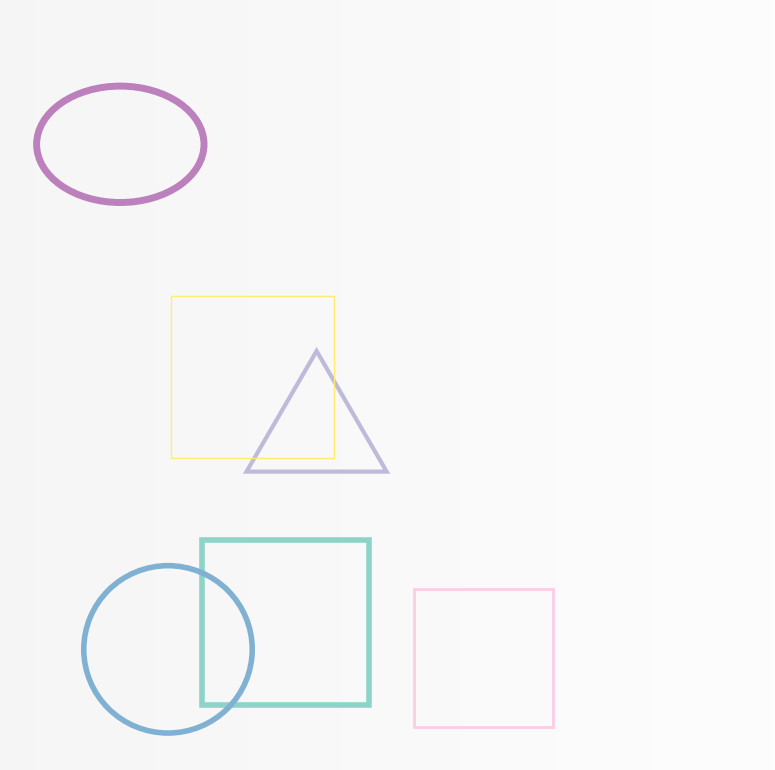[{"shape": "square", "thickness": 2, "radius": 0.54, "center": [0.368, 0.192]}, {"shape": "triangle", "thickness": 1.5, "radius": 0.52, "center": [0.409, 0.44]}, {"shape": "circle", "thickness": 2, "radius": 0.54, "center": [0.217, 0.157]}, {"shape": "square", "thickness": 1, "radius": 0.45, "center": [0.623, 0.146]}, {"shape": "oval", "thickness": 2.5, "radius": 0.54, "center": [0.155, 0.813]}, {"shape": "square", "thickness": 0.5, "radius": 0.53, "center": [0.326, 0.511]}]